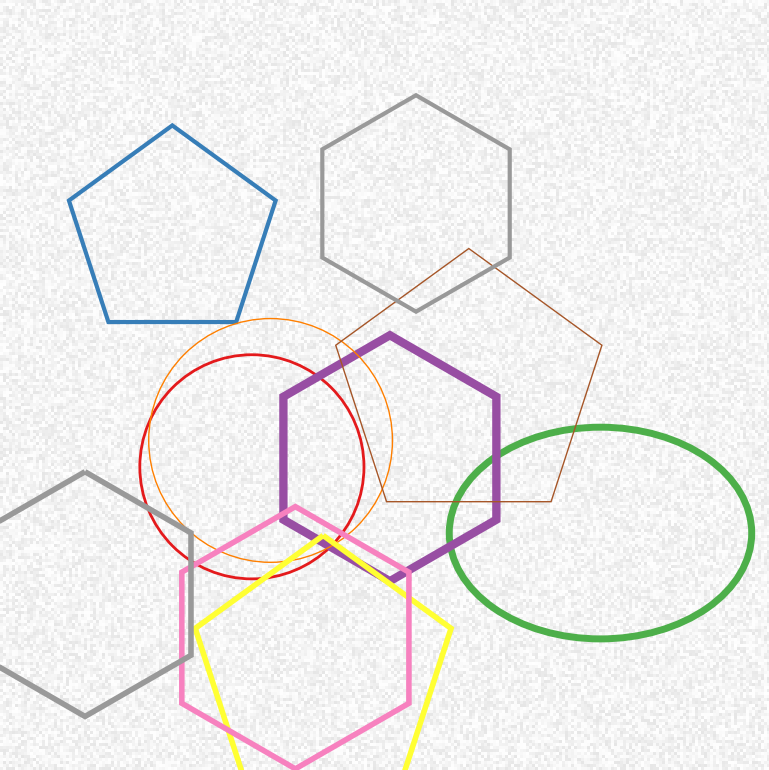[{"shape": "circle", "thickness": 1, "radius": 0.73, "center": [0.327, 0.394]}, {"shape": "pentagon", "thickness": 1.5, "radius": 0.71, "center": [0.224, 0.696]}, {"shape": "oval", "thickness": 2.5, "radius": 0.98, "center": [0.78, 0.308]}, {"shape": "hexagon", "thickness": 3, "radius": 0.8, "center": [0.506, 0.405]}, {"shape": "circle", "thickness": 0.5, "radius": 0.79, "center": [0.351, 0.428]}, {"shape": "pentagon", "thickness": 2, "radius": 0.87, "center": [0.42, 0.13]}, {"shape": "pentagon", "thickness": 0.5, "radius": 0.91, "center": [0.609, 0.495]}, {"shape": "hexagon", "thickness": 2, "radius": 0.85, "center": [0.384, 0.172]}, {"shape": "hexagon", "thickness": 2, "radius": 0.79, "center": [0.11, 0.228]}, {"shape": "hexagon", "thickness": 1.5, "radius": 0.7, "center": [0.54, 0.736]}]